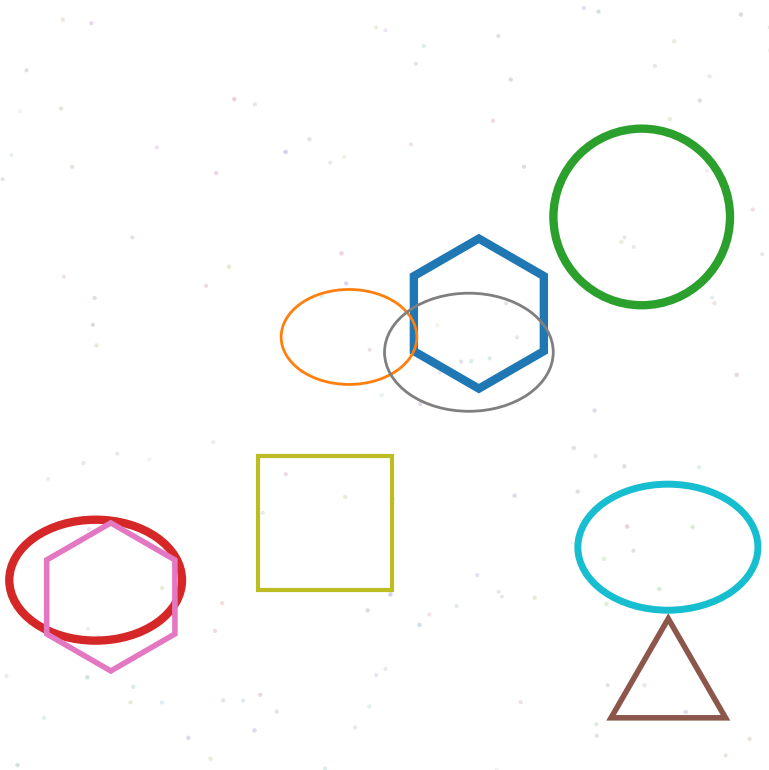[{"shape": "hexagon", "thickness": 3, "radius": 0.49, "center": [0.622, 0.593]}, {"shape": "oval", "thickness": 1, "radius": 0.44, "center": [0.453, 0.562]}, {"shape": "circle", "thickness": 3, "radius": 0.57, "center": [0.833, 0.718]}, {"shape": "oval", "thickness": 3, "radius": 0.56, "center": [0.124, 0.247]}, {"shape": "triangle", "thickness": 2, "radius": 0.43, "center": [0.868, 0.111]}, {"shape": "hexagon", "thickness": 2, "radius": 0.48, "center": [0.144, 0.225]}, {"shape": "oval", "thickness": 1, "radius": 0.55, "center": [0.609, 0.543]}, {"shape": "square", "thickness": 1.5, "radius": 0.44, "center": [0.422, 0.321]}, {"shape": "oval", "thickness": 2.5, "radius": 0.58, "center": [0.867, 0.289]}]